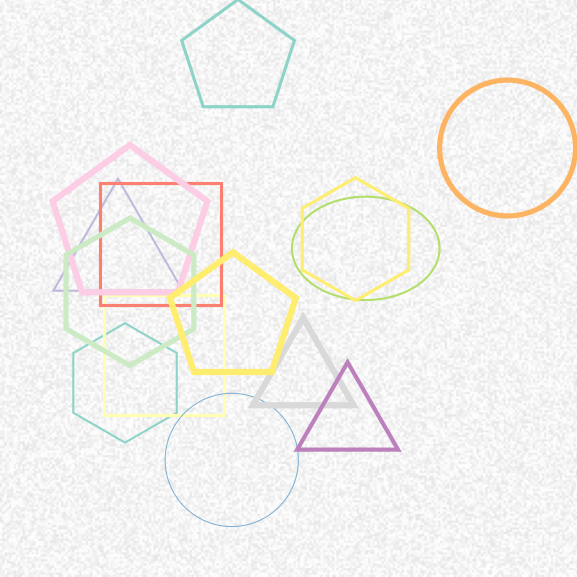[{"shape": "hexagon", "thickness": 1, "radius": 0.52, "center": [0.216, 0.336]}, {"shape": "pentagon", "thickness": 1.5, "radius": 0.51, "center": [0.412, 0.897]}, {"shape": "square", "thickness": 1.5, "radius": 0.52, "center": [0.283, 0.384]}, {"shape": "triangle", "thickness": 1, "radius": 0.65, "center": [0.204, 0.56]}, {"shape": "square", "thickness": 1.5, "radius": 0.53, "center": [0.278, 0.577]}, {"shape": "circle", "thickness": 0.5, "radius": 0.58, "center": [0.401, 0.203]}, {"shape": "circle", "thickness": 2.5, "radius": 0.59, "center": [0.879, 0.743]}, {"shape": "oval", "thickness": 1, "radius": 0.64, "center": [0.633, 0.569]}, {"shape": "pentagon", "thickness": 3, "radius": 0.7, "center": [0.225, 0.607]}, {"shape": "triangle", "thickness": 3, "radius": 0.5, "center": [0.525, 0.348]}, {"shape": "triangle", "thickness": 2, "radius": 0.5, "center": [0.602, 0.271]}, {"shape": "hexagon", "thickness": 2.5, "radius": 0.64, "center": [0.225, 0.494]}, {"shape": "hexagon", "thickness": 1.5, "radius": 0.53, "center": [0.616, 0.585]}, {"shape": "pentagon", "thickness": 3, "radius": 0.57, "center": [0.403, 0.448]}]